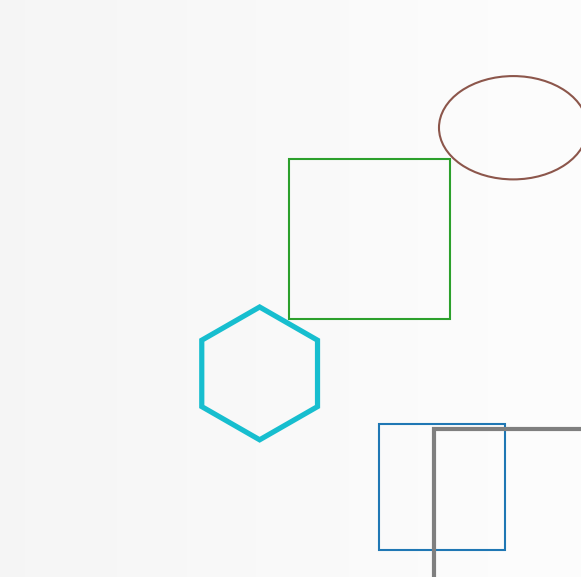[{"shape": "square", "thickness": 1, "radius": 0.55, "center": [0.76, 0.155]}, {"shape": "square", "thickness": 1, "radius": 0.69, "center": [0.636, 0.585]}, {"shape": "oval", "thickness": 1, "radius": 0.64, "center": [0.883, 0.778]}, {"shape": "square", "thickness": 2, "radius": 0.75, "center": [0.895, 0.107]}, {"shape": "hexagon", "thickness": 2.5, "radius": 0.57, "center": [0.447, 0.353]}]